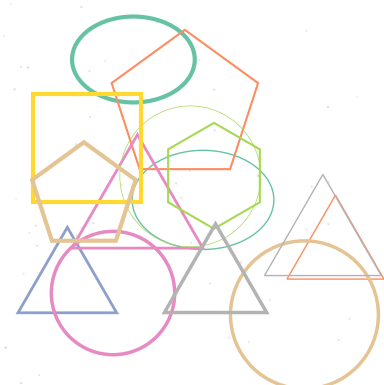[{"shape": "oval", "thickness": 1, "radius": 0.92, "center": [0.527, 0.481]}, {"shape": "oval", "thickness": 3, "radius": 0.8, "center": [0.347, 0.845]}, {"shape": "pentagon", "thickness": 1.5, "radius": 1.0, "center": [0.48, 0.722]}, {"shape": "triangle", "thickness": 1, "radius": 0.73, "center": [0.871, 0.348]}, {"shape": "triangle", "thickness": 2, "radius": 0.74, "center": [0.175, 0.262]}, {"shape": "triangle", "thickness": 2, "radius": 0.98, "center": [0.357, 0.454]}, {"shape": "circle", "thickness": 2.5, "radius": 0.8, "center": [0.294, 0.239]}, {"shape": "hexagon", "thickness": 1.5, "radius": 0.69, "center": [0.556, 0.543]}, {"shape": "circle", "thickness": 0.5, "radius": 0.91, "center": [0.494, 0.542]}, {"shape": "square", "thickness": 3, "radius": 0.7, "center": [0.226, 0.615]}, {"shape": "circle", "thickness": 2.5, "radius": 0.96, "center": [0.791, 0.182]}, {"shape": "pentagon", "thickness": 3, "radius": 0.71, "center": [0.218, 0.489]}, {"shape": "triangle", "thickness": 1, "radius": 0.88, "center": [0.839, 0.372]}, {"shape": "triangle", "thickness": 2.5, "radius": 0.77, "center": [0.56, 0.265]}]